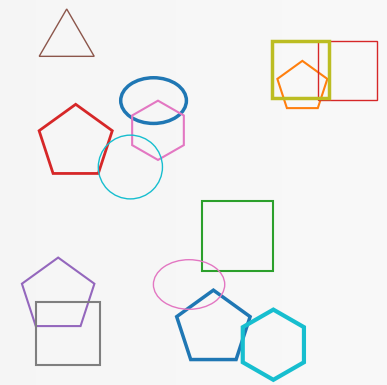[{"shape": "pentagon", "thickness": 2.5, "radius": 0.5, "center": [0.551, 0.147]}, {"shape": "oval", "thickness": 2.5, "radius": 0.42, "center": [0.396, 0.739]}, {"shape": "pentagon", "thickness": 1.5, "radius": 0.34, "center": [0.78, 0.774]}, {"shape": "square", "thickness": 1.5, "radius": 0.46, "center": [0.613, 0.387]}, {"shape": "pentagon", "thickness": 2, "radius": 0.5, "center": [0.195, 0.63]}, {"shape": "square", "thickness": 1, "radius": 0.38, "center": [0.897, 0.817]}, {"shape": "pentagon", "thickness": 1.5, "radius": 0.49, "center": [0.15, 0.233]}, {"shape": "triangle", "thickness": 1, "radius": 0.41, "center": [0.172, 0.895]}, {"shape": "hexagon", "thickness": 1.5, "radius": 0.38, "center": [0.408, 0.662]}, {"shape": "oval", "thickness": 1, "radius": 0.46, "center": [0.488, 0.261]}, {"shape": "square", "thickness": 1.5, "radius": 0.41, "center": [0.175, 0.134]}, {"shape": "square", "thickness": 2.5, "radius": 0.37, "center": [0.775, 0.819]}, {"shape": "hexagon", "thickness": 3, "radius": 0.46, "center": [0.705, 0.105]}, {"shape": "circle", "thickness": 1, "radius": 0.41, "center": [0.336, 0.566]}]